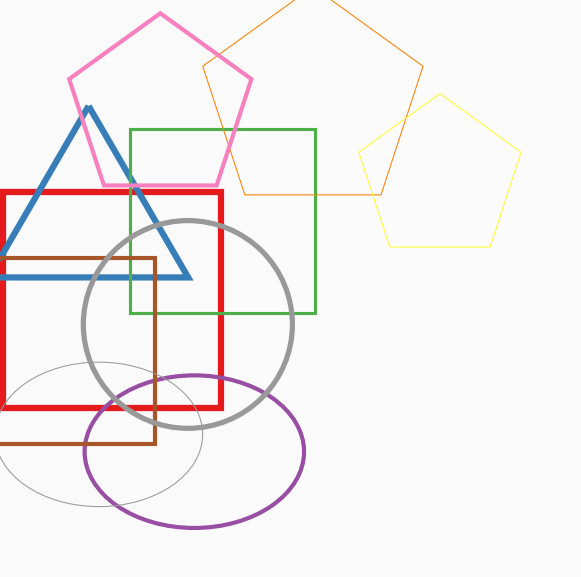[{"shape": "square", "thickness": 3, "radius": 0.94, "center": [0.192, 0.479]}, {"shape": "triangle", "thickness": 3, "radius": 0.99, "center": [0.152, 0.618]}, {"shape": "square", "thickness": 1.5, "radius": 0.8, "center": [0.383, 0.617]}, {"shape": "oval", "thickness": 2, "radius": 0.94, "center": [0.334, 0.217]}, {"shape": "pentagon", "thickness": 0.5, "radius": 1.0, "center": [0.538, 0.823]}, {"shape": "pentagon", "thickness": 0.5, "radius": 0.73, "center": [0.757, 0.69]}, {"shape": "square", "thickness": 2, "radius": 0.81, "center": [0.105, 0.392]}, {"shape": "pentagon", "thickness": 2, "radius": 0.82, "center": [0.276, 0.811]}, {"shape": "circle", "thickness": 2.5, "radius": 0.9, "center": [0.323, 0.437]}, {"shape": "oval", "thickness": 0.5, "radius": 0.89, "center": [0.17, 0.247]}]